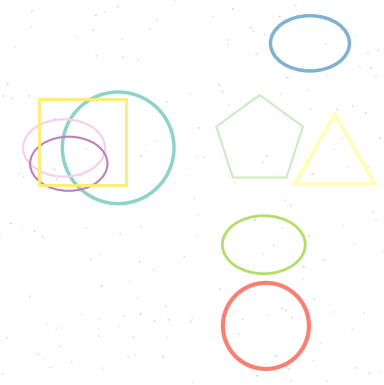[{"shape": "circle", "thickness": 2.5, "radius": 0.72, "center": [0.307, 0.616]}, {"shape": "triangle", "thickness": 2.5, "radius": 0.6, "center": [0.87, 0.582]}, {"shape": "circle", "thickness": 3, "radius": 0.56, "center": [0.691, 0.153]}, {"shape": "oval", "thickness": 2.5, "radius": 0.51, "center": [0.805, 0.887]}, {"shape": "oval", "thickness": 2, "radius": 0.54, "center": [0.685, 0.364]}, {"shape": "oval", "thickness": 1.5, "radius": 0.53, "center": [0.166, 0.616]}, {"shape": "oval", "thickness": 1.5, "radius": 0.5, "center": [0.179, 0.575]}, {"shape": "pentagon", "thickness": 1.5, "radius": 0.59, "center": [0.674, 0.635]}, {"shape": "square", "thickness": 2, "radius": 0.56, "center": [0.214, 0.631]}]